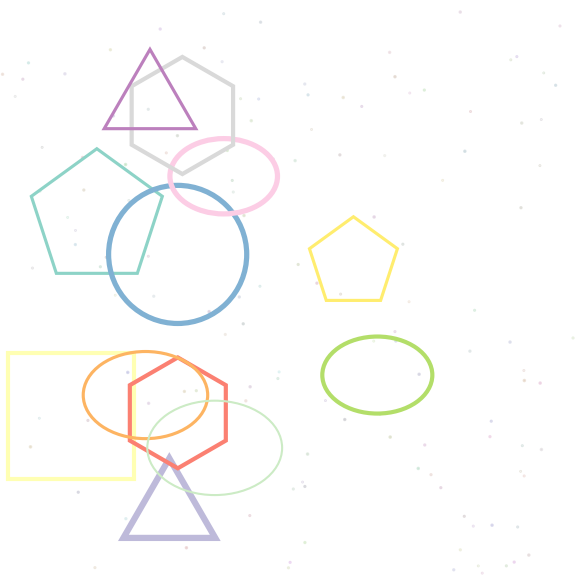[{"shape": "pentagon", "thickness": 1.5, "radius": 0.6, "center": [0.168, 0.622]}, {"shape": "square", "thickness": 2, "radius": 0.55, "center": [0.122, 0.279]}, {"shape": "triangle", "thickness": 3, "radius": 0.46, "center": [0.293, 0.114]}, {"shape": "hexagon", "thickness": 2, "radius": 0.48, "center": [0.308, 0.284]}, {"shape": "circle", "thickness": 2.5, "radius": 0.6, "center": [0.308, 0.559]}, {"shape": "oval", "thickness": 1.5, "radius": 0.54, "center": [0.252, 0.315]}, {"shape": "oval", "thickness": 2, "radius": 0.48, "center": [0.653, 0.35]}, {"shape": "oval", "thickness": 2.5, "radius": 0.47, "center": [0.387, 0.694]}, {"shape": "hexagon", "thickness": 2, "radius": 0.51, "center": [0.316, 0.799]}, {"shape": "triangle", "thickness": 1.5, "radius": 0.46, "center": [0.26, 0.822]}, {"shape": "oval", "thickness": 1, "radius": 0.58, "center": [0.372, 0.224]}, {"shape": "pentagon", "thickness": 1.5, "radius": 0.4, "center": [0.612, 0.544]}]